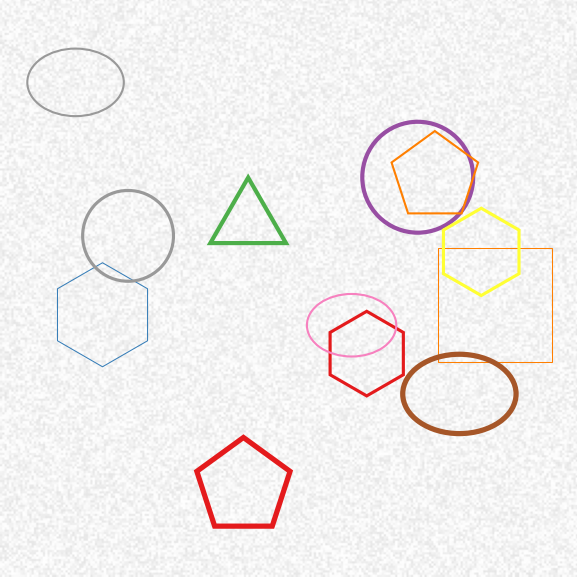[{"shape": "hexagon", "thickness": 1.5, "radius": 0.37, "center": [0.635, 0.387]}, {"shape": "pentagon", "thickness": 2.5, "radius": 0.42, "center": [0.422, 0.157]}, {"shape": "hexagon", "thickness": 0.5, "radius": 0.45, "center": [0.178, 0.454]}, {"shape": "triangle", "thickness": 2, "radius": 0.38, "center": [0.43, 0.616]}, {"shape": "circle", "thickness": 2, "radius": 0.48, "center": [0.723, 0.692]}, {"shape": "pentagon", "thickness": 1, "radius": 0.39, "center": [0.753, 0.693]}, {"shape": "square", "thickness": 0.5, "radius": 0.49, "center": [0.857, 0.471]}, {"shape": "hexagon", "thickness": 1.5, "radius": 0.38, "center": [0.833, 0.563]}, {"shape": "oval", "thickness": 2.5, "radius": 0.49, "center": [0.796, 0.317]}, {"shape": "oval", "thickness": 1, "radius": 0.39, "center": [0.609, 0.436]}, {"shape": "circle", "thickness": 1.5, "radius": 0.39, "center": [0.222, 0.591]}, {"shape": "oval", "thickness": 1, "radius": 0.42, "center": [0.131, 0.856]}]